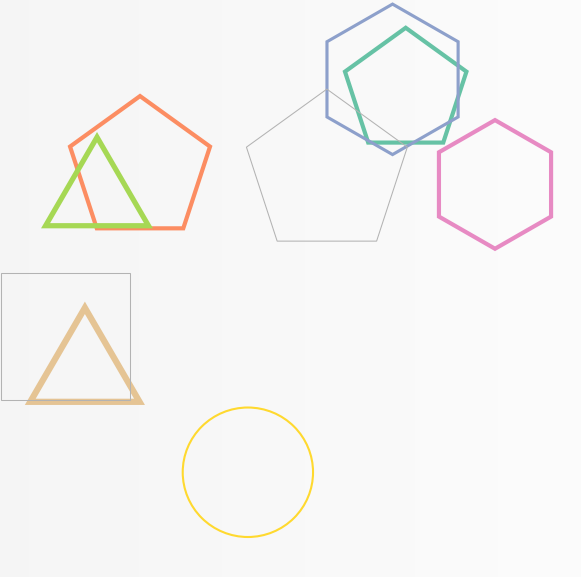[{"shape": "pentagon", "thickness": 2, "radius": 0.55, "center": [0.698, 0.841]}, {"shape": "pentagon", "thickness": 2, "radius": 0.63, "center": [0.241, 0.706]}, {"shape": "hexagon", "thickness": 1.5, "radius": 0.65, "center": [0.675, 0.862]}, {"shape": "hexagon", "thickness": 2, "radius": 0.56, "center": [0.852, 0.68]}, {"shape": "triangle", "thickness": 2.5, "radius": 0.51, "center": [0.167, 0.659]}, {"shape": "circle", "thickness": 1, "radius": 0.56, "center": [0.426, 0.181]}, {"shape": "triangle", "thickness": 3, "radius": 0.54, "center": [0.146, 0.358]}, {"shape": "square", "thickness": 0.5, "radius": 0.55, "center": [0.113, 0.416]}, {"shape": "pentagon", "thickness": 0.5, "radius": 0.73, "center": [0.562, 0.699]}]